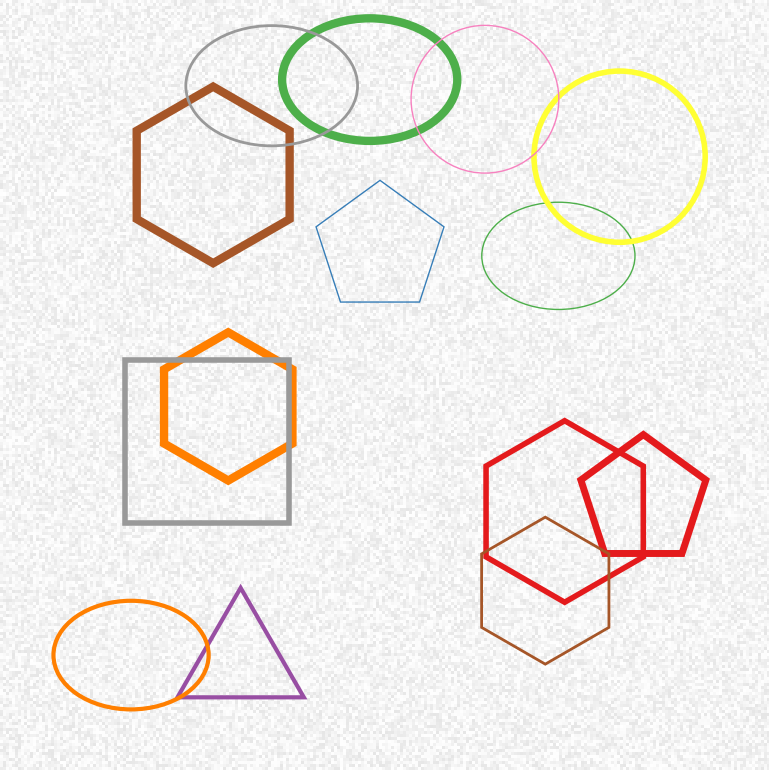[{"shape": "pentagon", "thickness": 2.5, "radius": 0.43, "center": [0.836, 0.35]}, {"shape": "hexagon", "thickness": 2, "radius": 0.59, "center": [0.733, 0.336]}, {"shape": "pentagon", "thickness": 0.5, "radius": 0.44, "center": [0.494, 0.678]}, {"shape": "oval", "thickness": 3, "radius": 0.57, "center": [0.48, 0.897]}, {"shape": "oval", "thickness": 0.5, "radius": 0.5, "center": [0.725, 0.668]}, {"shape": "triangle", "thickness": 1.5, "radius": 0.47, "center": [0.313, 0.142]}, {"shape": "oval", "thickness": 1.5, "radius": 0.5, "center": [0.17, 0.149]}, {"shape": "hexagon", "thickness": 3, "radius": 0.48, "center": [0.296, 0.472]}, {"shape": "circle", "thickness": 2, "radius": 0.56, "center": [0.805, 0.797]}, {"shape": "hexagon", "thickness": 3, "radius": 0.57, "center": [0.277, 0.773]}, {"shape": "hexagon", "thickness": 1, "radius": 0.48, "center": [0.708, 0.233]}, {"shape": "circle", "thickness": 0.5, "radius": 0.48, "center": [0.63, 0.871]}, {"shape": "oval", "thickness": 1, "radius": 0.56, "center": [0.353, 0.889]}, {"shape": "square", "thickness": 2, "radius": 0.53, "center": [0.269, 0.427]}]